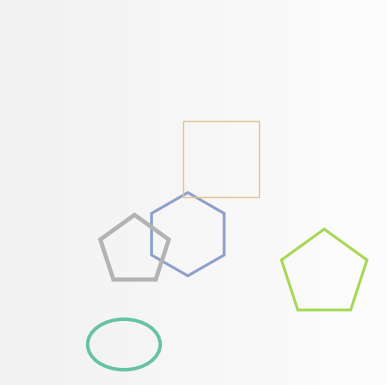[{"shape": "oval", "thickness": 2.5, "radius": 0.47, "center": [0.32, 0.105]}, {"shape": "hexagon", "thickness": 2, "radius": 0.54, "center": [0.485, 0.392]}, {"shape": "pentagon", "thickness": 2, "radius": 0.58, "center": [0.837, 0.289]}, {"shape": "square", "thickness": 1, "radius": 0.49, "center": [0.571, 0.587]}, {"shape": "pentagon", "thickness": 3, "radius": 0.46, "center": [0.347, 0.349]}]